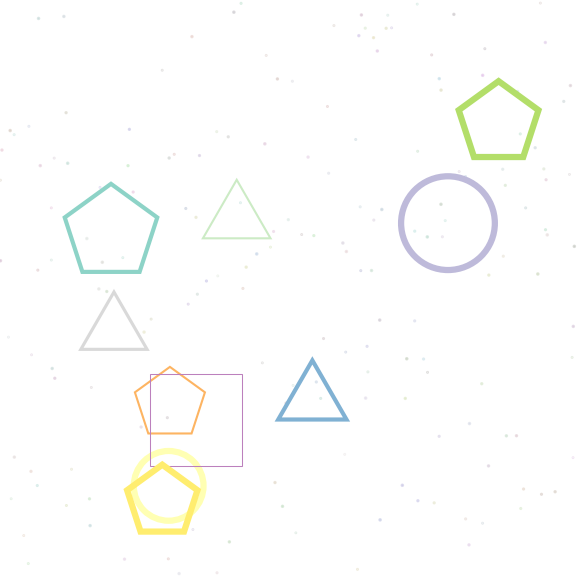[{"shape": "pentagon", "thickness": 2, "radius": 0.42, "center": [0.192, 0.597]}, {"shape": "circle", "thickness": 3, "radius": 0.3, "center": [0.292, 0.158]}, {"shape": "circle", "thickness": 3, "radius": 0.41, "center": [0.776, 0.613]}, {"shape": "triangle", "thickness": 2, "radius": 0.34, "center": [0.541, 0.307]}, {"shape": "pentagon", "thickness": 1, "radius": 0.32, "center": [0.294, 0.3]}, {"shape": "pentagon", "thickness": 3, "radius": 0.36, "center": [0.863, 0.786]}, {"shape": "triangle", "thickness": 1.5, "radius": 0.33, "center": [0.197, 0.427]}, {"shape": "square", "thickness": 0.5, "radius": 0.4, "center": [0.339, 0.272]}, {"shape": "triangle", "thickness": 1, "radius": 0.34, "center": [0.41, 0.62]}, {"shape": "pentagon", "thickness": 3, "radius": 0.32, "center": [0.281, 0.13]}]